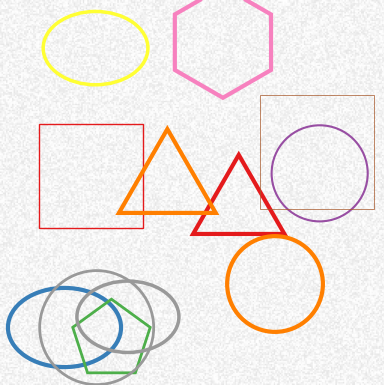[{"shape": "triangle", "thickness": 3, "radius": 0.68, "center": [0.62, 0.461]}, {"shape": "square", "thickness": 1, "radius": 0.68, "center": [0.235, 0.543]}, {"shape": "oval", "thickness": 3, "radius": 0.73, "center": [0.167, 0.149]}, {"shape": "pentagon", "thickness": 2, "radius": 0.53, "center": [0.29, 0.117]}, {"shape": "circle", "thickness": 1.5, "radius": 0.62, "center": [0.83, 0.55]}, {"shape": "triangle", "thickness": 3, "radius": 0.73, "center": [0.435, 0.52]}, {"shape": "circle", "thickness": 3, "radius": 0.62, "center": [0.714, 0.262]}, {"shape": "oval", "thickness": 2.5, "radius": 0.68, "center": [0.248, 0.875]}, {"shape": "square", "thickness": 0.5, "radius": 0.74, "center": [0.824, 0.605]}, {"shape": "hexagon", "thickness": 3, "radius": 0.72, "center": [0.579, 0.89]}, {"shape": "circle", "thickness": 2, "radius": 0.74, "center": [0.251, 0.149]}, {"shape": "oval", "thickness": 2.5, "radius": 0.66, "center": [0.332, 0.177]}]